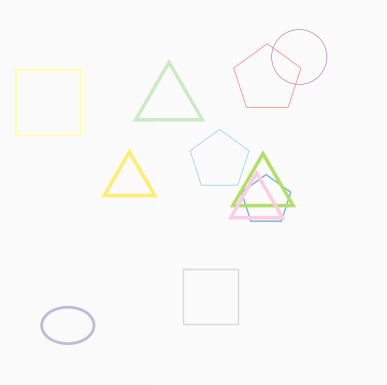[{"shape": "pentagon", "thickness": 0.5, "radius": 0.4, "center": [0.567, 0.584]}, {"shape": "square", "thickness": 1.5, "radius": 0.42, "center": [0.126, 0.734]}, {"shape": "oval", "thickness": 2, "radius": 0.34, "center": [0.175, 0.155]}, {"shape": "pentagon", "thickness": 0.5, "radius": 0.46, "center": [0.69, 0.795]}, {"shape": "pentagon", "thickness": 1, "radius": 0.33, "center": [0.687, 0.48]}, {"shape": "triangle", "thickness": 2.5, "radius": 0.45, "center": [0.679, 0.511]}, {"shape": "triangle", "thickness": 2.5, "radius": 0.39, "center": [0.662, 0.473]}, {"shape": "square", "thickness": 1, "radius": 0.36, "center": [0.544, 0.23]}, {"shape": "circle", "thickness": 0.5, "radius": 0.36, "center": [0.772, 0.852]}, {"shape": "triangle", "thickness": 2.5, "radius": 0.5, "center": [0.436, 0.739]}, {"shape": "triangle", "thickness": 2.5, "radius": 0.38, "center": [0.334, 0.53]}]